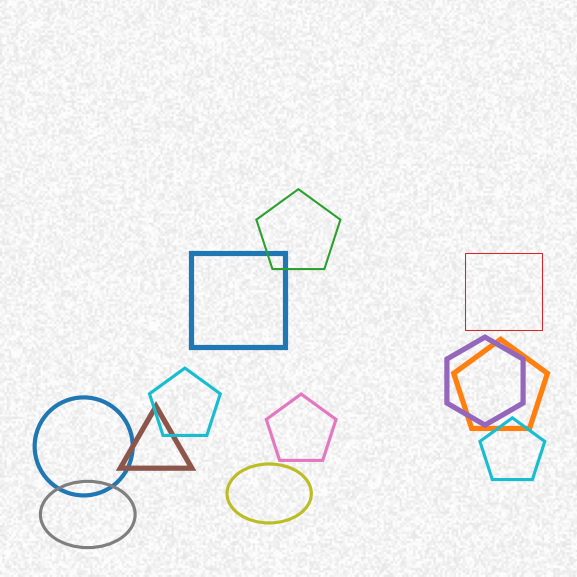[{"shape": "circle", "thickness": 2, "radius": 0.42, "center": [0.145, 0.226]}, {"shape": "square", "thickness": 2.5, "radius": 0.41, "center": [0.412, 0.479]}, {"shape": "pentagon", "thickness": 2.5, "radius": 0.43, "center": [0.867, 0.326]}, {"shape": "pentagon", "thickness": 1, "radius": 0.38, "center": [0.517, 0.595]}, {"shape": "square", "thickness": 0.5, "radius": 0.33, "center": [0.871, 0.494]}, {"shape": "hexagon", "thickness": 2.5, "radius": 0.38, "center": [0.84, 0.339]}, {"shape": "triangle", "thickness": 2.5, "radius": 0.36, "center": [0.27, 0.224]}, {"shape": "pentagon", "thickness": 1.5, "radius": 0.32, "center": [0.522, 0.253]}, {"shape": "oval", "thickness": 1.5, "radius": 0.41, "center": [0.152, 0.108]}, {"shape": "oval", "thickness": 1.5, "radius": 0.36, "center": [0.466, 0.145]}, {"shape": "pentagon", "thickness": 1.5, "radius": 0.32, "center": [0.32, 0.297]}, {"shape": "pentagon", "thickness": 1.5, "radius": 0.3, "center": [0.887, 0.217]}]